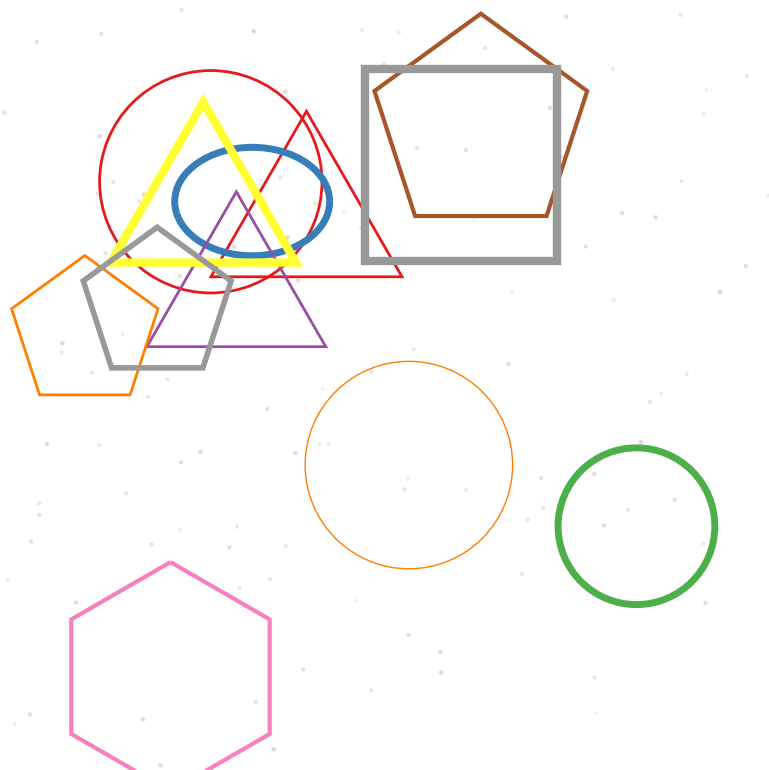[{"shape": "circle", "thickness": 1, "radius": 0.72, "center": [0.274, 0.764]}, {"shape": "triangle", "thickness": 1, "radius": 0.72, "center": [0.398, 0.712]}, {"shape": "oval", "thickness": 2.5, "radius": 0.5, "center": [0.328, 0.738]}, {"shape": "circle", "thickness": 2.5, "radius": 0.51, "center": [0.827, 0.317]}, {"shape": "triangle", "thickness": 1, "radius": 0.67, "center": [0.307, 0.617]}, {"shape": "circle", "thickness": 0.5, "radius": 0.67, "center": [0.531, 0.396]}, {"shape": "pentagon", "thickness": 1, "radius": 0.5, "center": [0.11, 0.568]}, {"shape": "triangle", "thickness": 3, "radius": 0.69, "center": [0.264, 0.728]}, {"shape": "pentagon", "thickness": 1.5, "radius": 0.73, "center": [0.624, 0.837]}, {"shape": "hexagon", "thickness": 1.5, "radius": 0.74, "center": [0.221, 0.121]}, {"shape": "pentagon", "thickness": 2, "radius": 0.5, "center": [0.204, 0.604]}, {"shape": "square", "thickness": 3, "radius": 0.62, "center": [0.599, 0.785]}]